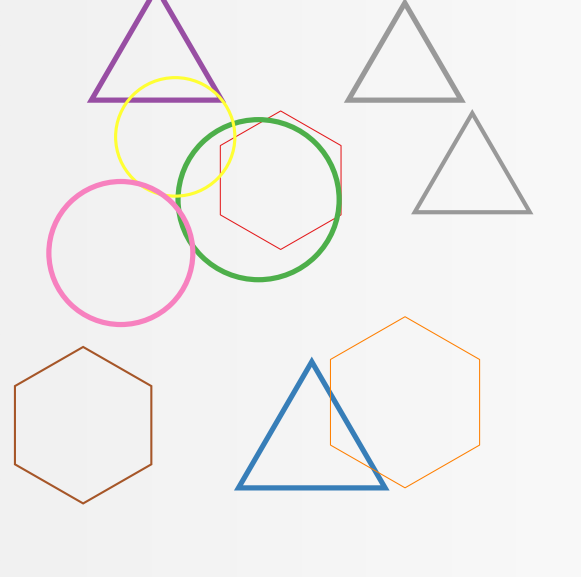[{"shape": "hexagon", "thickness": 0.5, "radius": 0.6, "center": [0.483, 0.687]}, {"shape": "triangle", "thickness": 2.5, "radius": 0.73, "center": [0.536, 0.227]}, {"shape": "circle", "thickness": 2.5, "radius": 0.69, "center": [0.445, 0.653]}, {"shape": "triangle", "thickness": 2.5, "radius": 0.65, "center": [0.269, 0.89]}, {"shape": "hexagon", "thickness": 0.5, "radius": 0.74, "center": [0.697, 0.303]}, {"shape": "circle", "thickness": 1.5, "radius": 0.51, "center": [0.301, 0.762]}, {"shape": "hexagon", "thickness": 1, "radius": 0.68, "center": [0.143, 0.263]}, {"shape": "circle", "thickness": 2.5, "radius": 0.62, "center": [0.208, 0.561]}, {"shape": "triangle", "thickness": 2, "radius": 0.57, "center": [0.813, 0.689]}, {"shape": "triangle", "thickness": 2.5, "radius": 0.56, "center": [0.697, 0.882]}]